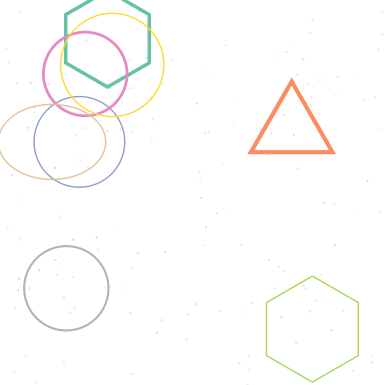[{"shape": "hexagon", "thickness": 2.5, "radius": 0.63, "center": [0.279, 0.899]}, {"shape": "triangle", "thickness": 3, "radius": 0.61, "center": [0.758, 0.666]}, {"shape": "circle", "thickness": 1, "radius": 0.59, "center": [0.206, 0.631]}, {"shape": "circle", "thickness": 2, "radius": 0.54, "center": [0.221, 0.808]}, {"shape": "hexagon", "thickness": 1, "radius": 0.69, "center": [0.811, 0.145]}, {"shape": "circle", "thickness": 1, "radius": 0.67, "center": [0.292, 0.832]}, {"shape": "oval", "thickness": 1, "radius": 0.7, "center": [0.135, 0.631]}, {"shape": "circle", "thickness": 1.5, "radius": 0.55, "center": [0.172, 0.251]}]